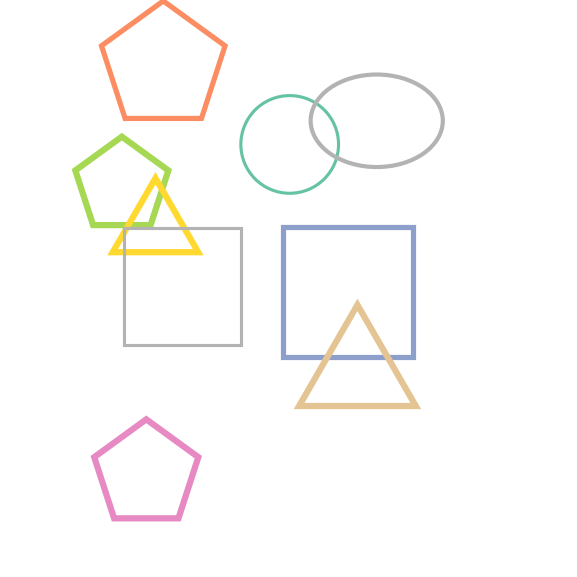[{"shape": "circle", "thickness": 1.5, "radius": 0.42, "center": [0.502, 0.749]}, {"shape": "pentagon", "thickness": 2.5, "radius": 0.56, "center": [0.283, 0.885]}, {"shape": "square", "thickness": 2.5, "radius": 0.56, "center": [0.603, 0.493]}, {"shape": "pentagon", "thickness": 3, "radius": 0.47, "center": [0.253, 0.178]}, {"shape": "pentagon", "thickness": 3, "radius": 0.42, "center": [0.211, 0.678]}, {"shape": "triangle", "thickness": 3, "radius": 0.43, "center": [0.269, 0.605]}, {"shape": "triangle", "thickness": 3, "radius": 0.58, "center": [0.619, 0.354]}, {"shape": "oval", "thickness": 2, "radius": 0.57, "center": [0.652, 0.79]}, {"shape": "square", "thickness": 1.5, "radius": 0.51, "center": [0.316, 0.503]}]